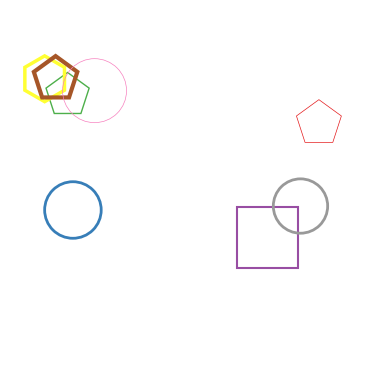[{"shape": "pentagon", "thickness": 0.5, "radius": 0.31, "center": [0.828, 0.68]}, {"shape": "circle", "thickness": 2, "radius": 0.37, "center": [0.189, 0.455]}, {"shape": "pentagon", "thickness": 1, "radius": 0.29, "center": [0.176, 0.753]}, {"shape": "square", "thickness": 1.5, "radius": 0.39, "center": [0.695, 0.383]}, {"shape": "hexagon", "thickness": 2.5, "radius": 0.3, "center": [0.116, 0.795]}, {"shape": "pentagon", "thickness": 3, "radius": 0.3, "center": [0.144, 0.795]}, {"shape": "circle", "thickness": 0.5, "radius": 0.42, "center": [0.246, 0.765]}, {"shape": "circle", "thickness": 2, "radius": 0.35, "center": [0.78, 0.465]}]